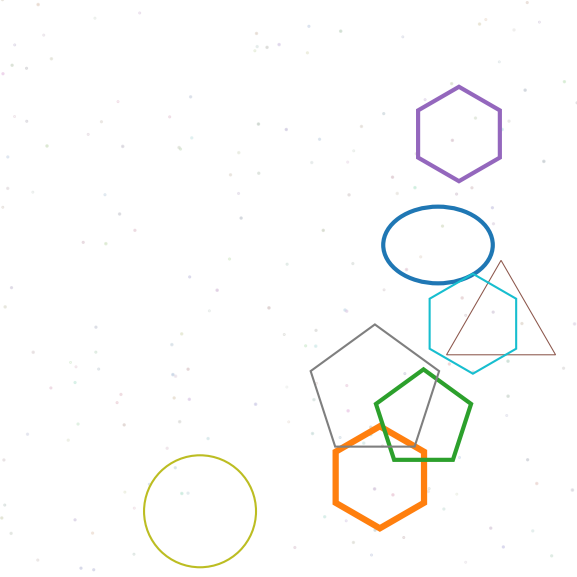[{"shape": "oval", "thickness": 2, "radius": 0.47, "center": [0.758, 0.575]}, {"shape": "hexagon", "thickness": 3, "radius": 0.44, "center": [0.658, 0.173]}, {"shape": "pentagon", "thickness": 2, "radius": 0.43, "center": [0.733, 0.273]}, {"shape": "hexagon", "thickness": 2, "radius": 0.41, "center": [0.795, 0.767]}, {"shape": "triangle", "thickness": 0.5, "radius": 0.55, "center": [0.868, 0.439]}, {"shape": "pentagon", "thickness": 1, "radius": 0.58, "center": [0.649, 0.32]}, {"shape": "circle", "thickness": 1, "radius": 0.48, "center": [0.346, 0.114]}, {"shape": "hexagon", "thickness": 1, "radius": 0.43, "center": [0.819, 0.439]}]